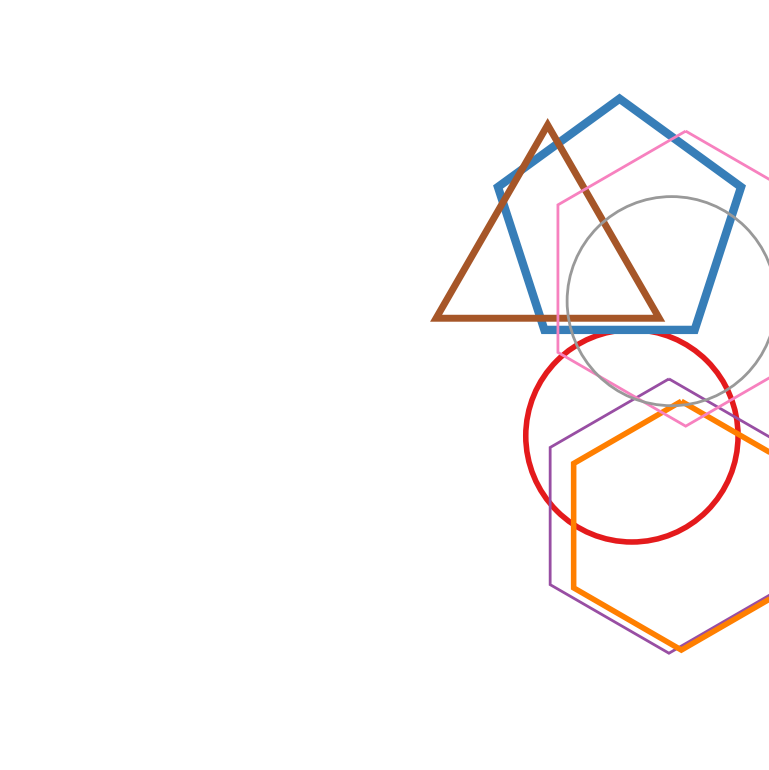[{"shape": "circle", "thickness": 2, "radius": 0.69, "center": [0.821, 0.434]}, {"shape": "pentagon", "thickness": 3, "radius": 0.83, "center": [0.805, 0.706]}, {"shape": "hexagon", "thickness": 1, "radius": 0.89, "center": [0.869, 0.33]}, {"shape": "hexagon", "thickness": 2, "radius": 0.81, "center": [0.885, 0.317]}, {"shape": "triangle", "thickness": 2.5, "radius": 0.84, "center": [0.711, 0.67]}, {"shape": "hexagon", "thickness": 1, "radius": 0.96, "center": [0.891, 0.638]}, {"shape": "circle", "thickness": 1, "radius": 0.68, "center": [0.872, 0.609]}]